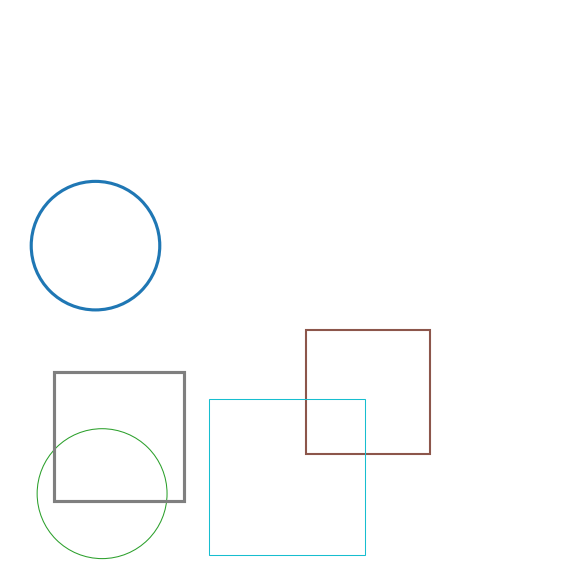[{"shape": "circle", "thickness": 1.5, "radius": 0.56, "center": [0.165, 0.574]}, {"shape": "circle", "thickness": 0.5, "radius": 0.56, "center": [0.177, 0.144]}, {"shape": "square", "thickness": 1, "radius": 0.54, "center": [0.637, 0.32]}, {"shape": "square", "thickness": 1.5, "radius": 0.56, "center": [0.206, 0.243]}, {"shape": "square", "thickness": 0.5, "radius": 0.68, "center": [0.498, 0.173]}]